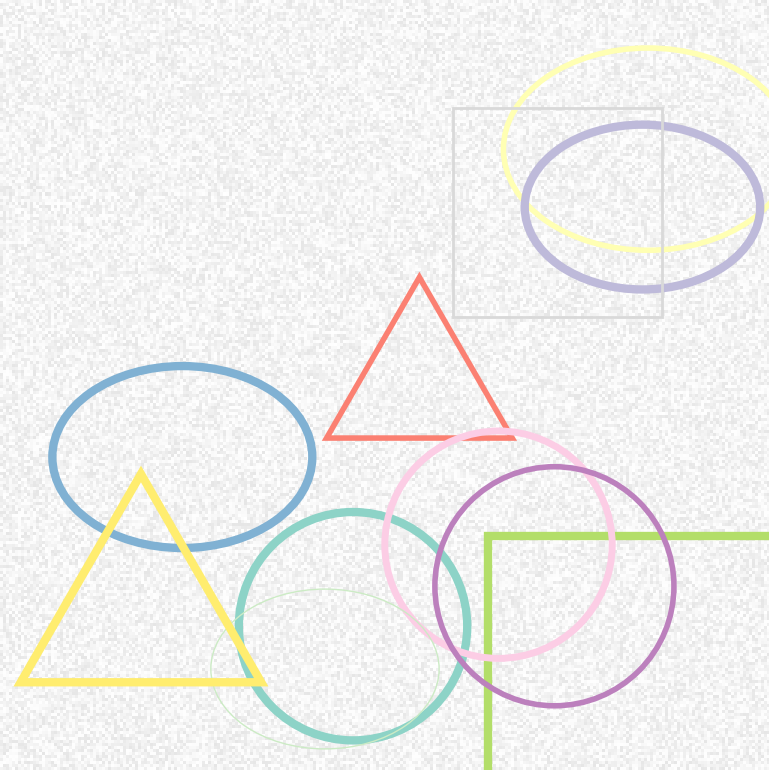[{"shape": "circle", "thickness": 3, "radius": 0.74, "center": [0.458, 0.187]}, {"shape": "oval", "thickness": 2, "radius": 0.94, "center": [0.841, 0.806]}, {"shape": "oval", "thickness": 3, "radius": 0.76, "center": [0.834, 0.731]}, {"shape": "triangle", "thickness": 2, "radius": 0.7, "center": [0.545, 0.501]}, {"shape": "oval", "thickness": 3, "radius": 0.84, "center": [0.237, 0.406]}, {"shape": "square", "thickness": 3, "radius": 0.93, "center": [0.82, 0.118]}, {"shape": "circle", "thickness": 2.5, "radius": 0.74, "center": [0.647, 0.293]}, {"shape": "square", "thickness": 1, "radius": 0.68, "center": [0.724, 0.724]}, {"shape": "circle", "thickness": 2, "radius": 0.78, "center": [0.72, 0.239]}, {"shape": "oval", "thickness": 0.5, "radius": 0.74, "center": [0.422, 0.131]}, {"shape": "triangle", "thickness": 3, "radius": 0.9, "center": [0.183, 0.204]}]